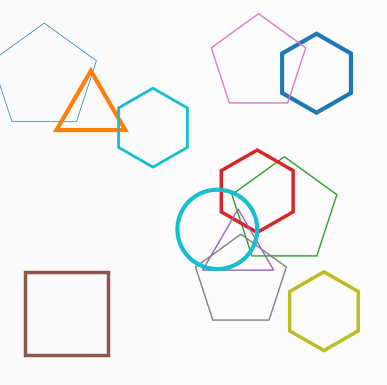[{"shape": "hexagon", "thickness": 3, "radius": 0.51, "center": [0.817, 0.81]}, {"shape": "pentagon", "thickness": 0.5, "radius": 0.71, "center": [0.114, 0.798]}, {"shape": "triangle", "thickness": 3, "radius": 0.51, "center": [0.234, 0.713]}, {"shape": "pentagon", "thickness": 1, "radius": 0.71, "center": [0.734, 0.45]}, {"shape": "hexagon", "thickness": 2.5, "radius": 0.54, "center": [0.664, 0.503]}, {"shape": "triangle", "thickness": 1, "radius": 0.53, "center": [0.615, 0.351]}, {"shape": "square", "thickness": 2.5, "radius": 0.54, "center": [0.171, 0.187]}, {"shape": "pentagon", "thickness": 1, "radius": 0.64, "center": [0.667, 0.836]}, {"shape": "pentagon", "thickness": 1, "radius": 0.62, "center": [0.622, 0.268]}, {"shape": "hexagon", "thickness": 2.5, "radius": 0.51, "center": [0.836, 0.192]}, {"shape": "circle", "thickness": 3, "radius": 0.52, "center": [0.561, 0.404]}, {"shape": "hexagon", "thickness": 2, "radius": 0.51, "center": [0.395, 0.668]}]